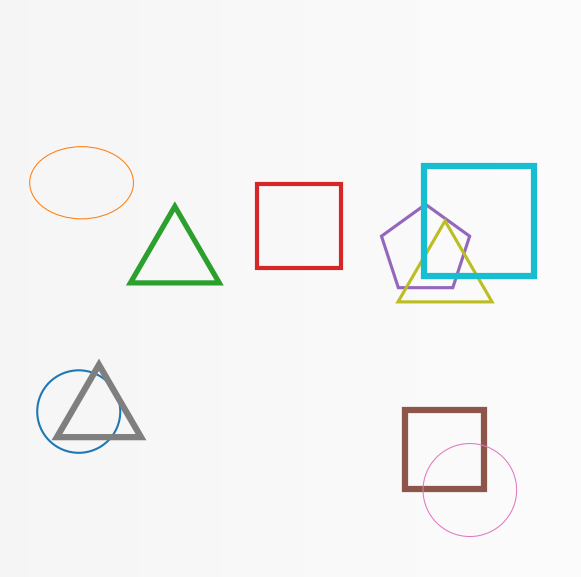[{"shape": "circle", "thickness": 1, "radius": 0.36, "center": [0.135, 0.286]}, {"shape": "oval", "thickness": 0.5, "radius": 0.45, "center": [0.14, 0.683]}, {"shape": "triangle", "thickness": 2.5, "radius": 0.44, "center": [0.301, 0.553]}, {"shape": "square", "thickness": 2, "radius": 0.36, "center": [0.515, 0.608]}, {"shape": "pentagon", "thickness": 1.5, "radius": 0.4, "center": [0.732, 0.566]}, {"shape": "square", "thickness": 3, "radius": 0.34, "center": [0.765, 0.221]}, {"shape": "circle", "thickness": 0.5, "radius": 0.4, "center": [0.808, 0.151]}, {"shape": "triangle", "thickness": 3, "radius": 0.42, "center": [0.17, 0.284]}, {"shape": "triangle", "thickness": 1.5, "radius": 0.47, "center": [0.766, 0.523]}, {"shape": "square", "thickness": 3, "radius": 0.47, "center": [0.824, 0.617]}]